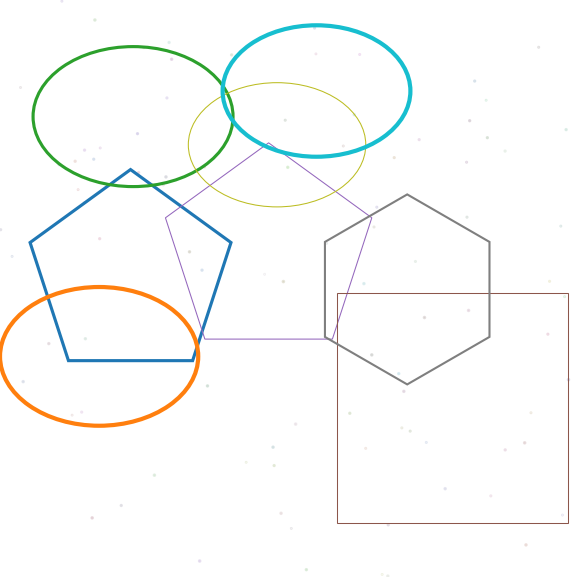[{"shape": "pentagon", "thickness": 1.5, "radius": 0.91, "center": [0.226, 0.523]}, {"shape": "oval", "thickness": 2, "radius": 0.86, "center": [0.172, 0.382]}, {"shape": "oval", "thickness": 1.5, "radius": 0.87, "center": [0.23, 0.797]}, {"shape": "pentagon", "thickness": 0.5, "radius": 0.94, "center": [0.465, 0.564]}, {"shape": "square", "thickness": 0.5, "radius": 1.0, "center": [0.783, 0.292]}, {"shape": "hexagon", "thickness": 1, "radius": 0.82, "center": [0.705, 0.498]}, {"shape": "oval", "thickness": 0.5, "radius": 0.77, "center": [0.48, 0.748]}, {"shape": "oval", "thickness": 2, "radius": 0.81, "center": [0.548, 0.842]}]